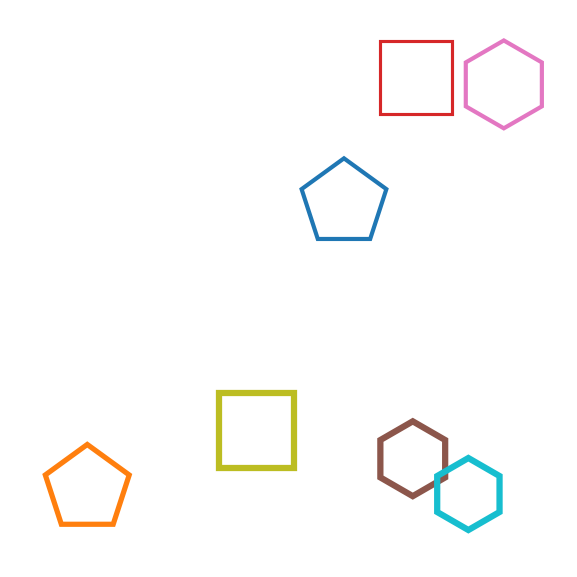[{"shape": "pentagon", "thickness": 2, "radius": 0.39, "center": [0.596, 0.648]}, {"shape": "pentagon", "thickness": 2.5, "radius": 0.38, "center": [0.151, 0.153]}, {"shape": "square", "thickness": 1.5, "radius": 0.31, "center": [0.721, 0.865]}, {"shape": "hexagon", "thickness": 3, "radius": 0.32, "center": [0.715, 0.205]}, {"shape": "hexagon", "thickness": 2, "radius": 0.38, "center": [0.872, 0.853]}, {"shape": "square", "thickness": 3, "radius": 0.33, "center": [0.444, 0.254]}, {"shape": "hexagon", "thickness": 3, "radius": 0.31, "center": [0.811, 0.144]}]